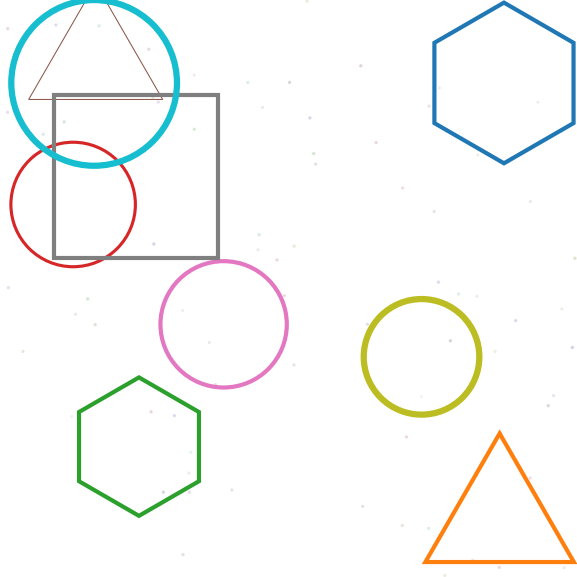[{"shape": "hexagon", "thickness": 2, "radius": 0.7, "center": [0.873, 0.855]}, {"shape": "triangle", "thickness": 2, "radius": 0.74, "center": [0.865, 0.1]}, {"shape": "hexagon", "thickness": 2, "radius": 0.6, "center": [0.241, 0.226]}, {"shape": "circle", "thickness": 1.5, "radius": 0.54, "center": [0.127, 0.645]}, {"shape": "triangle", "thickness": 0.5, "radius": 0.67, "center": [0.166, 0.894]}, {"shape": "circle", "thickness": 2, "radius": 0.55, "center": [0.387, 0.438]}, {"shape": "square", "thickness": 2, "radius": 0.71, "center": [0.235, 0.694]}, {"shape": "circle", "thickness": 3, "radius": 0.5, "center": [0.73, 0.381]}, {"shape": "circle", "thickness": 3, "radius": 0.72, "center": [0.163, 0.856]}]